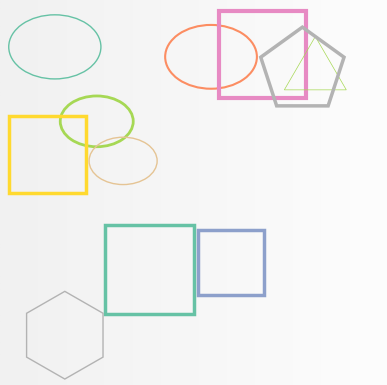[{"shape": "square", "thickness": 2.5, "radius": 0.58, "center": [0.386, 0.3]}, {"shape": "oval", "thickness": 1, "radius": 0.59, "center": [0.141, 0.878]}, {"shape": "oval", "thickness": 1.5, "radius": 0.59, "center": [0.545, 0.852]}, {"shape": "square", "thickness": 2.5, "radius": 0.42, "center": [0.597, 0.319]}, {"shape": "square", "thickness": 3, "radius": 0.56, "center": [0.676, 0.859]}, {"shape": "oval", "thickness": 2, "radius": 0.47, "center": [0.25, 0.685]}, {"shape": "triangle", "thickness": 0.5, "radius": 0.46, "center": [0.814, 0.813]}, {"shape": "square", "thickness": 2.5, "radius": 0.5, "center": [0.123, 0.599]}, {"shape": "oval", "thickness": 1, "radius": 0.44, "center": [0.318, 0.582]}, {"shape": "pentagon", "thickness": 2.5, "radius": 0.57, "center": [0.78, 0.816]}, {"shape": "hexagon", "thickness": 1, "radius": 0.57, "center": [0.167, 0.129]}]